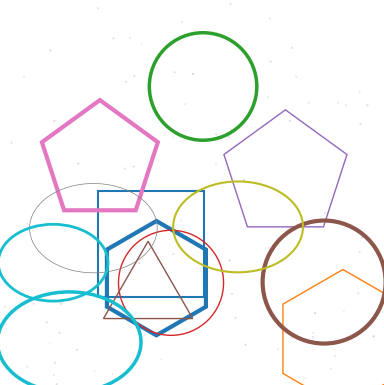[{"shape": "square", "thickness": 1.5, "radius": 0.69, "center": [0.392, 0.366]}, {"shape": "hexagon", "thickness": 3, "radius": 0.74, "center": [0.406, 0.278]}, {"shape": "hexagon", "thickness": 1, "radius": 0.9, "center": [0.891, 0.12]}, {"shape": "circle", "thickness": 2.5, "radius": 0.7, "center": [0.527, 0.775]}, {"shape": "circle", "thickness": 1, "radius": 0.68, "center": [0.444, 0.265]}, {"shape": "pentagon", "thickness": 1, "radius": 0.84, "center": [0.741, 0.547]}, {"shape": "circle", "thickness": 3, "radius": 0.8, "center": [0.842, 0.267]}, {"shape": "triangle", "thickness": 1, "radius": 0.67, "center": [0.385, 0.24]}, {"shape": "pentagon", "thickness": 3, "radius": 0.79, "center": [0.259, 0.582]}, {"shape": "oval", "thickness": 0.5, "radius": 0.83, "center": [0.243, 0.407]}, {"shape": "oval", "thickness": 1.5, "radius": 0.84, "center": [0.618, 0.411]}, {"shape": "oval", "thickness": 2.5, "radius": 0.93, "center": [0.18, 0.111]}, {"shape": "oval", "thickness": 2, "radius": 0.71, "center": [0.138, 0.318]}]